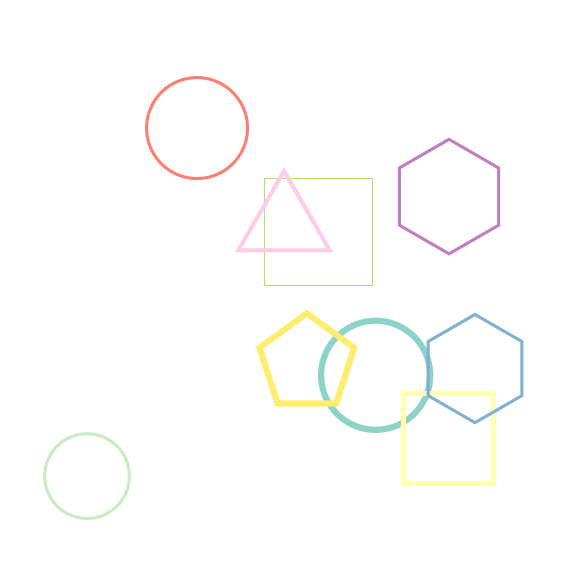[{"shape": "circle", "thickness": 3, "radius": 0.47, "center": [0.65, 0.349]}, {"shape": "square", "thickness": 2.5, "radius": 0.39, "center": [0.775, 0.241]}, {"shape": "circle", "thickness": 1.5, "radius": 0.44, "center": [0.341, 0.777]}, {"shape": "hexagon", "thickness": 1.5, "radius": 0.47, "center": [0.823, 0.361]}, {"shape": "square", "thickness": 0.5, "radius": 0.47, "center": [0.55, 0.598]}, {"shape": "triangle", "thickness": 2, "radius": 0.46, "center": [0.492, 0.612]}, {"shape": "hexagon", "thickness": 1.5, "radius": 0.5, "center": [0.778, 0.659]}, {"shape": "circle", "thickness": 1.5, "radius": 0.37, "center": [0.151, 0.175]}, {"shape": "pentagon", "thickness": 3, "radius": 0.43, "center": [0.531, 0.37]}]